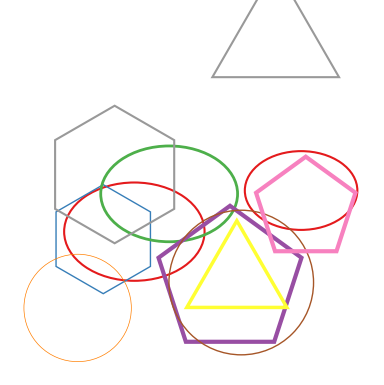[{"shape": "oval", "thickness": 1.5, "radius": 0.91, "center": [0.349, 0.398]}, {"shape": "oval", "thickness": 1.5, "radius": 0.73, "center": [0.782, 0.505]}, {"shape": "hexagon", "thickness": 1, "radius": 0.71, "center": [0.268, 0.379]}, {"shape": "oval", "thickness": 2, "radius": 0.89, "center": [0.439, 0.496]}, {"shape": "pentagon", "thickness": 3, "radius": 0.98, "center": [0.597, 0.27]}, {"shape": "circle", "thickness": 0.5, "radius": 0.7, "center": [0.202, 0.2]}, {"shape": "triangle", "thickness": 2.5, "radius": 0.75, "center": [0.615, 0.277]}, {"shape": "circle", "thickness": 1, "radius": 0.94, "center": [0.627, 0.266]}, {"shape": "pentagon", "thickness": 3, "radius": 0.68, "center": [0.794, 0.457]}, {"shape": "hexagon", "thickness": 1.5, "radius": 0.89, "center": [0.298, 0.547]}, {"shape": "triangle", "thickness": 1.5, "radius": 0.95, "center": [0.716, 0.895]}]